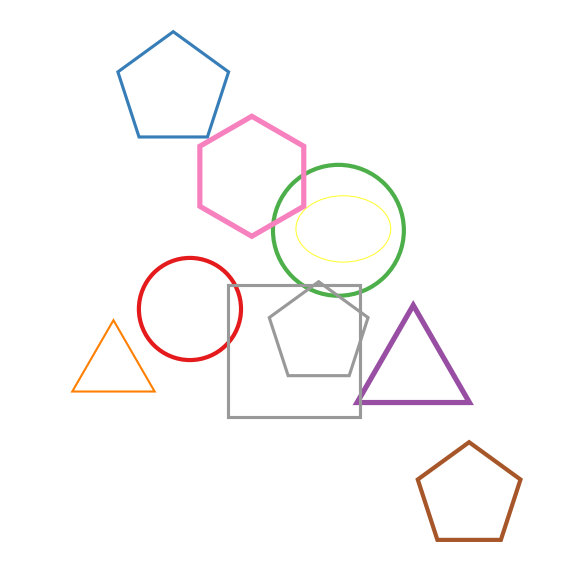[{"shape": "circle", "thickness": 2, "radius": 0.44, "center": [0.329, 0.464]}, {"shape": "pentagon", "thickness": 1.5, "radius": 0.5, "center": [0.3, 0.843]}, {"shape": "circle", "thickness": 2, "radius": 0.57, "center": [0.586, 0.6]}, {"shape": "triangle", "thickness": 2.5, "radius": 0.56, "center": [0.716, 0.358]}, {"shape": "triangle", "thickness": 1, "radius": 0.41, "center": [0.196, 0.362]}, {"shape": "oval", "thickness": 0.5, "radius": 0.41, "center": [0.594, 0.603]}, {"shape": "pentagon", "thickness": 2, "radius": 0.47, "center": [0.812, 0.14]}, {"shape": "hexagon", "thickness": 2.5, "radius": 0.52, "center": [0.436, 0.694]}, {"shape": "pentagon", "thickness": 1.5, "radius": 0.45, "center": [0.552, 0.421]}, {"shape": "square", "thickness": 1.5, "radius": 0.57, "center": [0.509, 0.391]}]